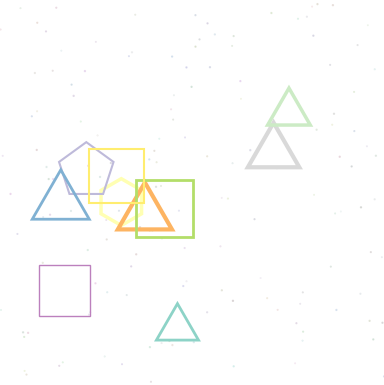[{"shape": "triangle", "thickness": 2, "radius": 0.32, "center": [0.461, 0.148]}, {"shape": "hexagon", "thickness": 2.5, "radius": 0.3, "center": [0.315, 0.475]}, {"shape": "pentagon", "thickness": 1.5, "radius": 0.37, "center": [0.224, 0.556]}, {"shape": "triangle", "thickness": 2, "radius": 0.43, "center": [0.158, 0.473]}, {"shape": "triangle", "thickness": 3, "radius": 0.41, "center": [0.376, 0.445]}, {"shape": "square", "thickness": 2, "radius": 0.37, "center": [0.427, 0.459]}, {"shape": "triangle", "thickness": 3, "radius": 0.39, "center": [0.711, 0.604]}, {"shape": "square", "thickness": 1, "radius": 0.33, "center": [0.167, 0.245]}, {"shape": "triangle", "thickness": 2.5, "radius": 0.32, "center": [0.751, 0.707]}, {"shape": "square", "thickness": 1.5, "radius": 0.35, "center": [0.302, 0.543]}]